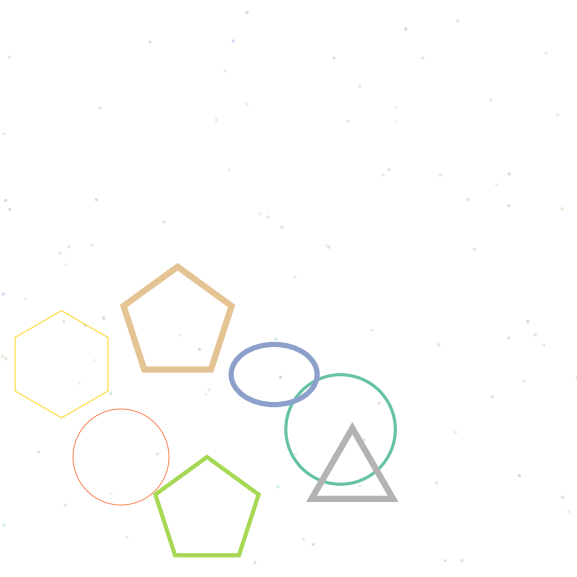[{"shape": "circle", "thickness": 1.5, "radius": 0.47, "center": [0.59, 0.255]}, {"shape": "circle", "thickness": 0.5, "radius": 0.42, "center": [0.21, 0.208]}, {"shape": "oval", "thickness": 2.5, "radius": 0.37, "center": [0.475, 0.351]}, {"shape": "pentagon", "thickness": 2, "radius": 0.47, "center": [0.358, 0.114]}, {"shape": "hexagon", "thickness": 0.5, "radius": 0.46, "center": [0.107, 0.368]}, {"shape": "pentagon", "thickness": 3, "radius": 0.49, "center": [0.308, 0.439]}, {"shape": "triangle", "thickness": 3, "radius": 0.41, "center": [0.61, 0.176]}]